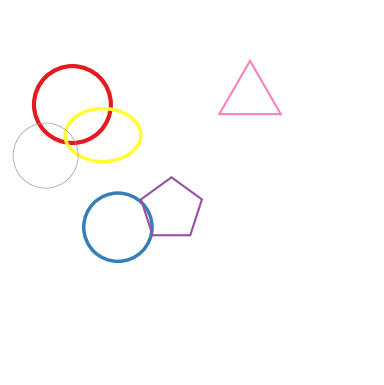[{"shape": "circle", "thickness": 3, "radius": 0.5, "center": [0.188, 0.728]}, {"shape": "circle", "thickness": 2.5, "radius": 0.44, "center": [0.306, 0.41]}, {"shape": "pentagon", "thickness": 1.5, "radius": 0.42, "center": [0.445, 0.456]}, {"shape": "oval", "thickness": 2.5, "radius": 0.49, "center": [0.267, 0.649]}, {"shape": "triangle", "thickness": 1.5, "radius": 0.46, "center": [0.649, 0.75]}, {"shape": "circle", "thickness": 0.5, "radius": 0.42, "center": [0.119, 0.596]}]